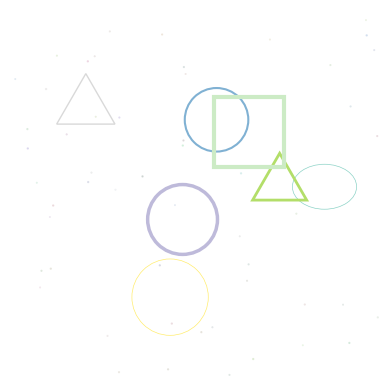[{"shape": "oval", "thickness": 0.5, "radius": 0.42, "center": [0.843, 0.515]}, {"shape": "circle", "thickness": 2.5, "radius": 0.45, "center": [0.474, 0.43]}, {"shape": "circle", "thickness": 1.5, "radius": 0.41, "center": [0.562, 0.689]}, {"shape": "triangle", "thickness": 2, "radius": 0.41, "center": [0.726, 0.521]}, {"shape": "triangle", "thickness": 1, "radius": 0.44, "center": [0.223, 0.721]}, {"shape": "square", "thickness": 3, "radius": 0.45, "center": [0.647, 0.657]}, {"shape": "circle", "thickness": 0.5, "radius": 0.5, "center": [0.442, 0.228]}]